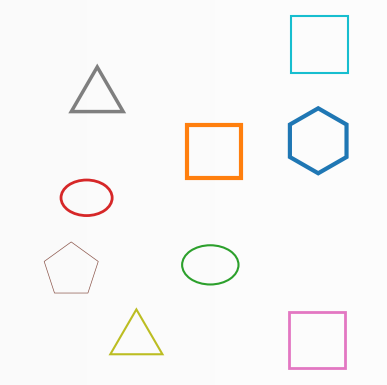[{"shape": "hexagon", "thickness": 3, "radius": 0.42, "center": [0.821, 0.634]}, {"shape": "square", "thickness": 3, "radius": 0.35, "center": [0.552, 0.606]}, {"shape": "oval", "thickness": 1.5, "radius": 0.36, "center": [0.543, 0.312]}, {"shape": "oval", "thickness": 2, "radius": 0.33, "center": [0.223, 0.486]}, {"shape": "pentagon", "thickness": 0.5, "radius": 0.37, "center": [0.184, 0.298]}, {"shape": "square", "thickness": 2, "radius": 0.37, "center": [0.818, 0.118]}, {"shape": "triangle", "thickness": 2.5, "radius": 0.39, "center": [0.251, 0.749]}, {"shape": "triangle", "thickness": 1.5, "radius": 0.39, "center": [0.352, 0.119]}, {"shape": "square", "thickness": 1.5, "radius": 0.37, "center": [0.824, 0.884]}]